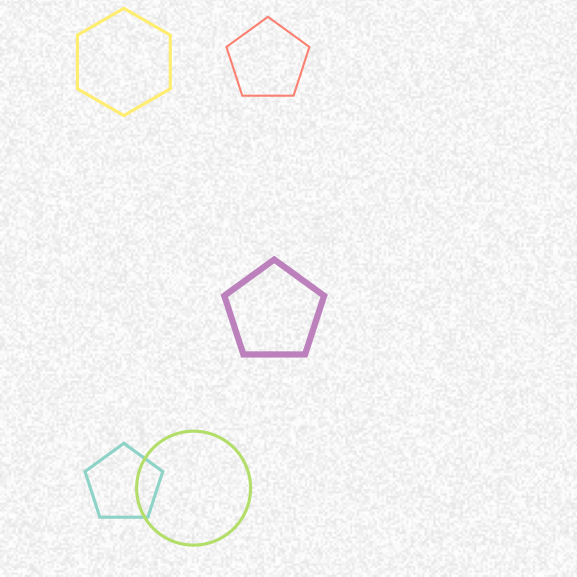[{"shape": "pentagon", "thickness": 1.5, "radius": 0.35, "center": [0.215, 0.161]}, {"shape": "pentagon", "thickness": 1, "radius": 0.38, "center": [0.464, 0.895]}, {"shape": "circle", "thickness": 1.5, "radius": 0.49, "center": [0.335, 0.154]}, {"shape": "pentagon", "thickness": 3, "radius": 0.45, "center": [0.475, 0.459]}, {"shape": "hexagon", "thickness": 1.5, "radius": 0.46, "center": [0.214, 0.892]}]